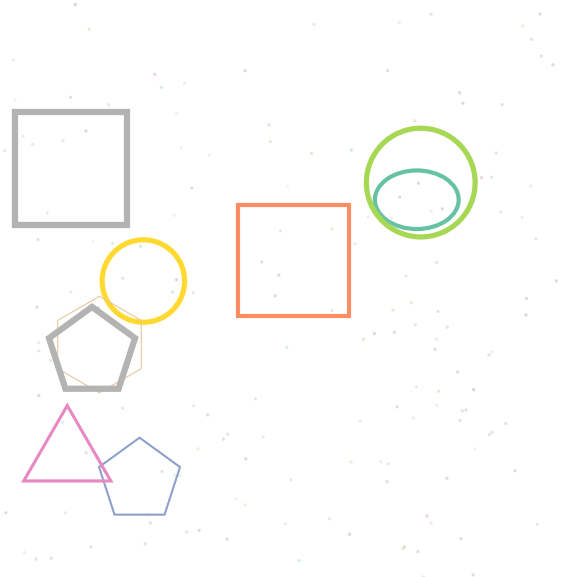[{"shape": "oval", "thickness": 2, "radius": 0.36, "center": [0.722, 0.653]}, {"shape": "square", "thickness": 2, "radius": 0.48, "center": [0.508, 0.548]}, {"shape": "pentagon", "thickness": 1, "radius": 0.37, "center": [0.242, 0.168]}, {"shape": "triangle", "thickness": 1.5, "radius": 0.44, "center": [0.116, 0.21]}, {"shape": "circle", "thickness": 2.5, "radius": 0.47, "center": [0.729, 0.683]}, {"shape": "circle", "thickness": 2.5, "radius": 0.36, "center": [0.248, 0.513]}, {"shape": "hexagon", "thickness": 0.5, "radius": 0.42, "center": [0.172, 0.403]}, {"shape": "square", "thickness": 3, "radius": 0.49, "center": [0.123, 0.707]}, {"shape": "pentagon", "thickness": 3, "radius": 0.39, "center": [0.159, 0.389]}]